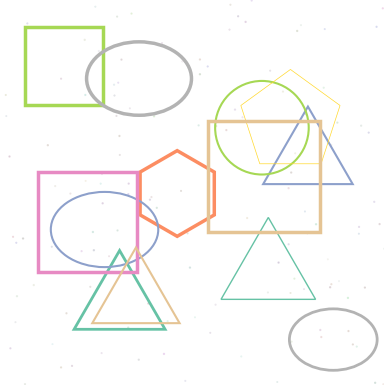[{"shape": "triangle", "thickness": 1, "radius": 0.71, "center": [0.697, 0.293]}, {"shape": "triangle", "thickness": 2, "radius": 0.68, "center": [0.311, 0.213]}, {"shape": "hexagon", "thickness": 2.5, "radius": 0.56, "center": [0.46, 0.497]}, {"shape": "oval", "thickness": 1.5, "radius": 0.7, "center": [0.272, 0.404]}, {"shape": "triangle", "thickness": 1.5, "radius": 0.67, "center": [0.8, 0.589]}, {"shape": "square", "thickness": 2.5, "radius": 0.64, "center": [0.228, 0.423]}, {"shape": "square", "thickness": 2.5, "radius": 0.51, "center": [0.167, 0.828]}, {"shape": "circle", "thickness": 1.5, "radius": 0.61, "center": [0.68, 0.668]}, {"shape": "pentagon", "thickness": 0.5, "radius": 0.68, "center": [0.754, 0.684]}, {"shape": "square", "thickness": 2.5, "radius": 0.73, "center": [0.685, 0.542]}, {"shape": "triangle", "thickness": 1.5, "radius": 0.65, "center": [0.353, 0.226]}, {"shape": "oval", "thickness": 2, "radius": 0.57, "center": [0.866, 0.118]}, {"shape": "oval", "thickness": 2.5, "radius": 0.68, "center": [0.361, 0.796]}]